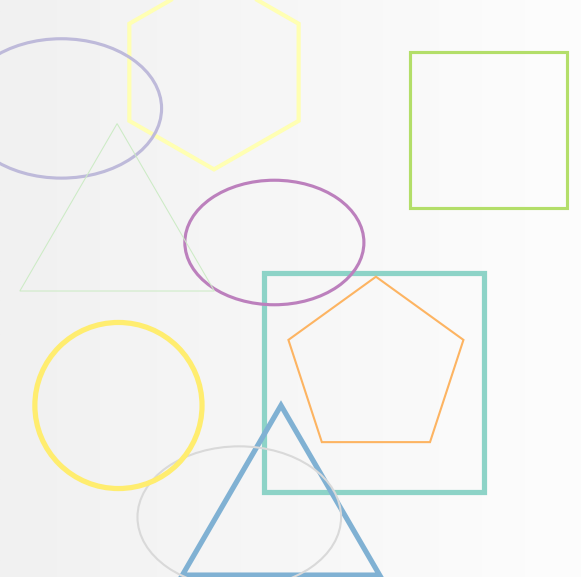[{"shape": "square", "thickness": 2.5, "radius": 0.95, "center": [0.644, 0.338]}, {"shape": "hexagon", "thickness": 2, "radius": 0.84, "center": [0.368, 0.874]}, {"shape": "oval", "thickness": 1.5, "radius": 0.86, "center": [0.106, 0.811]}, {"shape": "triangle", "thickness": 2.5, "radius": 0.98, "center": [0.483, 0.101]}, {"shape": "pentagon", "thickness": 1, "radius": 0.79, "center": [0.647, 0.362]}, {"shape": "square", "thickness": 1.5, "radius": 0.67, "center": [0.84, 0.774]}, {"shape": "oval", "thickness": 1, "radius": 0.88, "center": [0.412, 0.104]}, {"shape": "oval", "thickness": 1.5, "radius": 0.77, "center": [0.472, 0.579]}, {"shape": "triangle", "thickness": 0.5, "radius": 0.97, "center": [0.201, 0.592]}, {"shape": "circle", "thickness": 2.5, "radius": 0.72, "center": [0.204, 0.297]}]